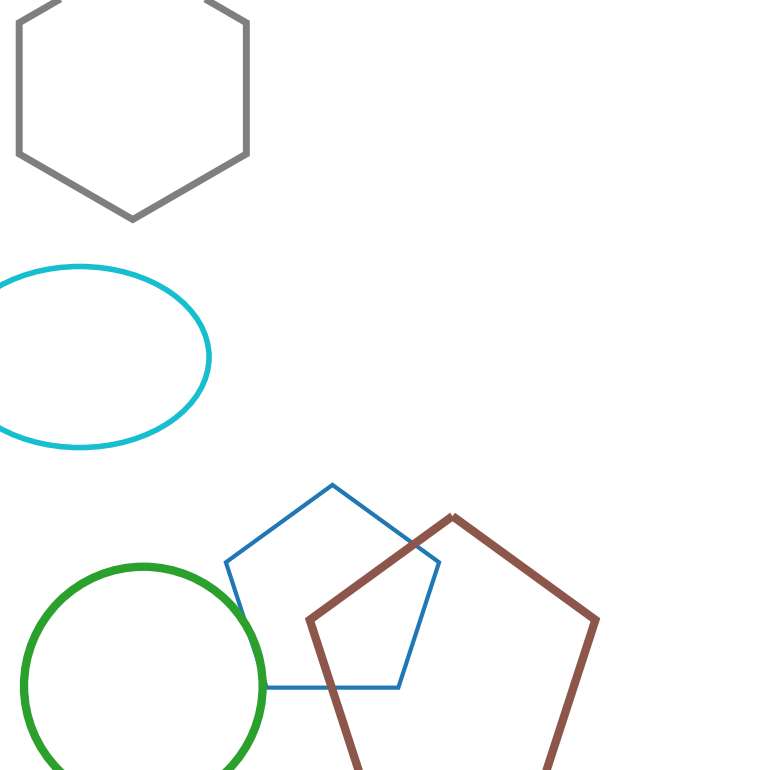[{"shape": "pentagon", "thickness": 1.5, "radius": 0.73, "center": [0.432, 0.225]}, {"shape": "circle", "thickness": 3, "radius": 0.77, "center": [0.186, 0.109]}, {"shape": "pentagon", "thickness": 3, "radius": 0.98, "center": [0.588, 0.135]}, {"shape": "hexagon", "thickness": 2.5, "radius": 0.85, "center": [0.172, 0.885]}, {"shape": "oval", "thickness": 2, "radius": 0.84, "center": [0.104, 0.536]}]